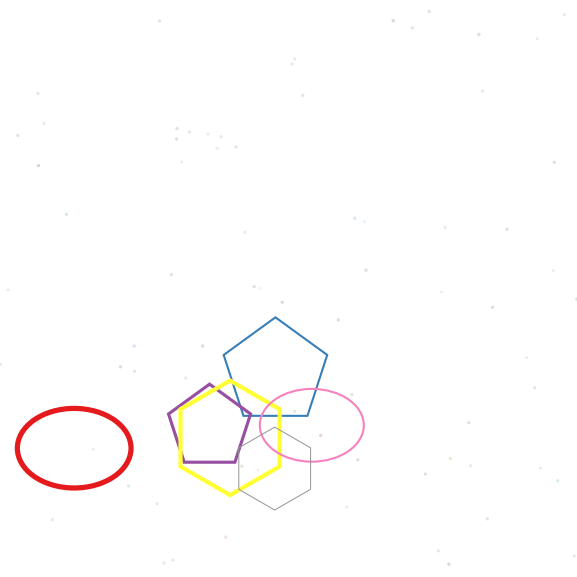[{"shape": "oval", "thickness": 2.5, "radius": 0.49, "center": [0.128, 0.223]}, {"shape": "pentagon", "thickness": 1, "radius": 0.47, "center": [0.477, 0.355]}, {"shape": "pentagon", "thickness": 1.5, "radius": 0.37, "center": [0.363, 0.259]}, {"shape": "hexagon", "thickness": 2, "radius": 0.5, "center": [0.398, 0.241]}, {"shape": "oval", "thickness": 1, "radius": 0.45, "center": [0.54, 0.263]}, {"shape": "hexagon", "thickness": 0.5, "radius": 0.36, "center": [0.476, 0.188]}]